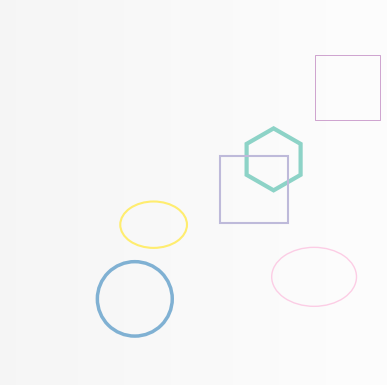[{"shape": "hexagon", "thickness": 3, "radius": 0.4, "center": [0.706, 0.586]}, {"shape": "square", "thickness": 1.5, "radius": 0.44, "center": [0.656, 0.508]}, {"shape": "circle", "thickness": 2.5, "radius": 0.48, "center": [0.348, 0.224]}, {"shape": "oval", "thickness": 1, "radius": 0.55, "center": [0.811, 0.281]}, {"shape": "square", "thickness": 0.5, "radius": 0.42, "center": [0.896, 0.772]}, {"shape": "oval", "thickness": 1.5, "radius": 0.43, "center": [0.396, 0.416]}]